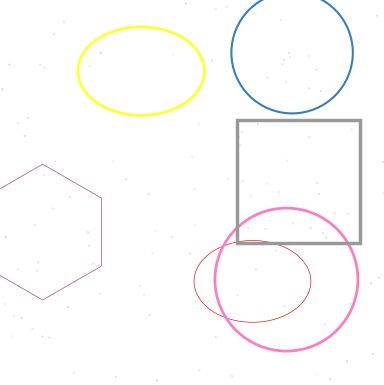[{"shape": "oval", "thickness": 0.5, "radius": 0.76, "center": [0.656, 0.269]}, {"shape": "circle", "thickness": 1.5, "radius": 0.79, "center": [0.759, 0.863]}, {"shape": "hexagon", "thickness": 0.5, "radius": 0.88, "center": [0.111, 0.397]}, {"shape": "oval", "thickness": 2, "radius": 0.82, "center": [0.367, 0.815]}, {"shape": "circle", "thickness": 2, "radius": 0.93, "center": [0.744, 0.274]}, {"shape": "square", "thickness": 2.5, "radius": 0.8, "center": [0.776, 0.529]}]